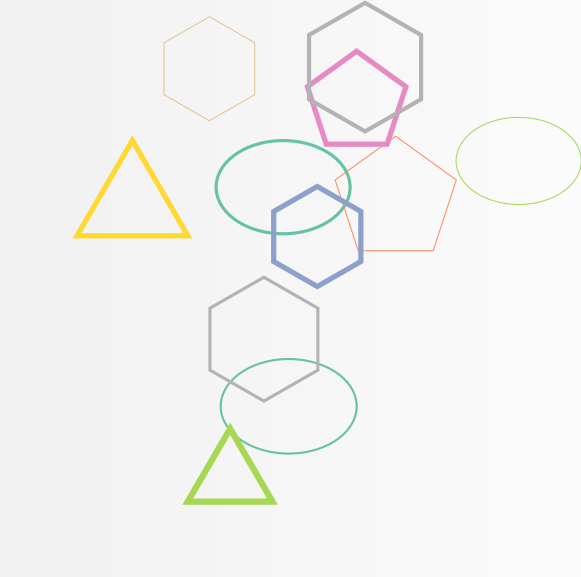[{"shape": "oval", "thickness": 1, "radius": 0.58, "center": [0.497, 0.296]}, {"shape": "oval", "thickness": 1.5, "radius": 0.58, "center": [0.487, 0.675]}, {"shape": "pentagon", "thickness": 0.5, "radius": 0.55, "center": [0.681, 0.654]}, {"shape": "hexagon", "thickness": 2.5, "radius": 0.43, "center": [0.546, 0.59]}, {"shape": "pentagon", "thickness": 2.5, "radius": 0.45, "center": [0.614, 0.821]}, {"shape": "oval", "thickness": 0.5, "radius": 0.54, "center": [0.892, 0.72]}, {"shape": "triangle", "thickness": 3, "radius": 0.42, "center": [0.396, 0.173]}, {"shape": "triangle", "thickness": 2.5, "radius": 0.55, "center": [0.228, 0.646]}, {"shape": "hexagon", "thickness": 0.5, "radius": 0.45, "center": [0.36, 0.88]}, {"shape": "hexagon", "thickness": 2, "radius": 0.56, "center": [0.628, 0.883]}, {"shape": "hexagon", "thickness": 1.5, "radius": 0.54, "center": [0.454, 0.412]}]